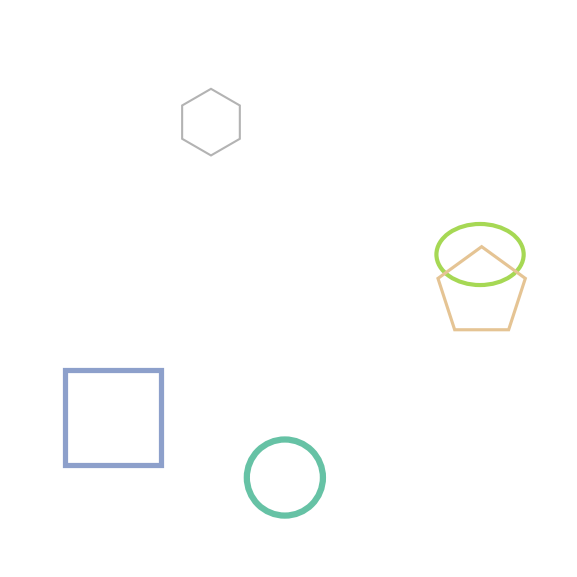[{"shape": "circle", "thickness": 3, "radius": 0.33, "center": [0.493, 0.172]}, {"shape": "square", "thickness": 2.5, "radius": 0.41, "center": [0.196, 0.276]}, {"shape": "oval", "thickness": 2, "radius": 0.38, "center": [0.831, 0.558]}, {"shape": "pentagon", "thickness": 1.5, "radius": 0.4, "center": [0.834, 0.492]}, {"shape": "hexagon", "thickness": 1, "radius": 0.29, "center": [0.365, 0.788]}]